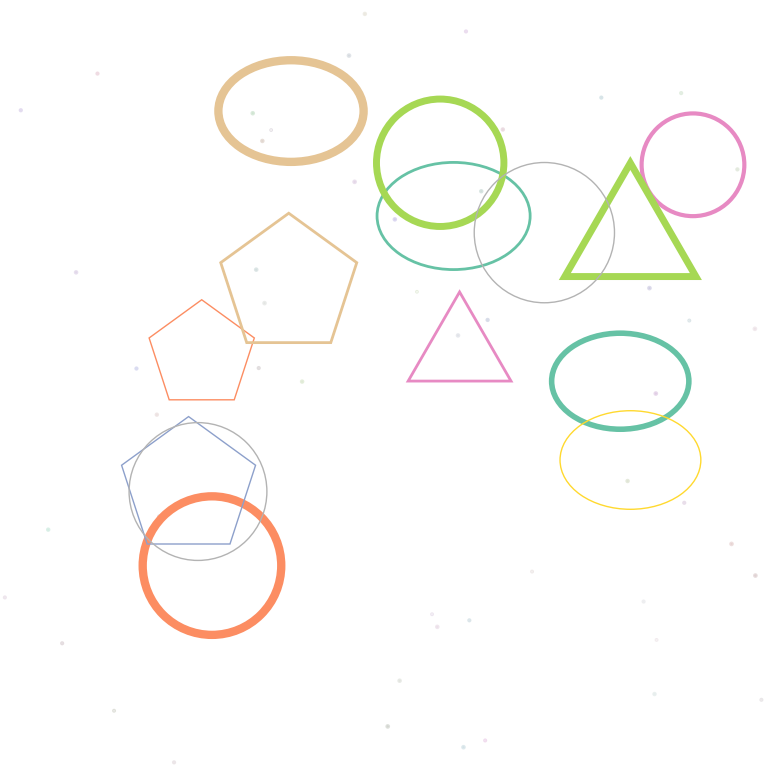[{"shape": "oval", "thickness": 1, "radius": 0.5, "center": [0.589, 0.719]}, {"shape": "oval", "thickness": 2, "radius": 0.45, "center": [0.806, 0.505]}, {"shape": "pentagon", "thickness": 0.5, "radius": 0.36, "center": [0.262, 0.539]}, {"shape": "circle", "thickness": 3, "radius": 0.45, "center": [0.275, 0.265]}, {"shape": "pentagon", "thickness": 0.5, "radius": 0.46, "center": [0.245, 0.368]}, {"shape": "triangle", "thickness": 1, "radius": 0.39, "center": [0.597, 0.544]}, {"shape": "circle", "thickness": 1.5, "radius": 0.33, "center": [0.9, 0.786]}, {"shape": "circle", "thickness": 2.5, "radius": 0.41, "center": [0.572, 0.789]}, {"shape": "triangle", "thickness": 2.5, "radius": 0.49, "center": [0.819, 0.69]}, {"shape": "oval", "thickness": 0.5, "radius": 0.46, "center": [0.819, 0.403]}, {"shape": "oval", "thickness": 3, "radius": 0.47, "center": [0.378, 0.856]}, {"shape": "pentagon", "thickness": 1, "radius": 0.46, "center": [0.375, 0.63]}, {"shape": "circle", "thickness": 0.5, "radius": 0.46, "center": [0.707, 0.698]}, {"shape": "circle", "thickness": 0.5, "radius": 0.45, "center": [0.257, 0.362]}]